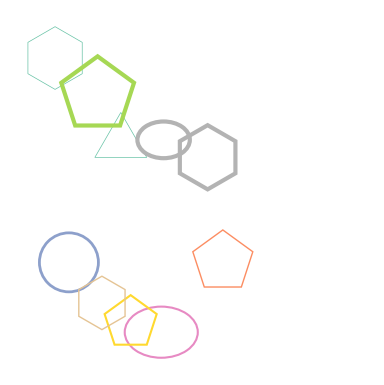[{"shape": "hexagon", "thickness": 0.5, "radius": 0.41, "center": [0.143, 0.849]}, {"shape": "triangle", "thickness": 0.5, "radius": 0.39, "center": [0.314, 0.63]}, {"shape": "pentagon", "thickness": 1, "radius": 0.41, "center": [0.579, 0.321]}, {"shape": "circle", "thickness": 2, "radius": 0.38, "center": [0.179, 0.319]}, {"shape": "oval", "thickness": 1.5, "radius": 0.47, "center": [0.419, 0.137]}, {"shape": "pentagon", "thickness": 3, "radius": 0.5, "center": [0.254, 0.754]}, {"shape": "pentagon", "thickness": 1.5, "radius": 0.36, "center": [0.339, 0.162]}, {"shape": "hexagon", "thickness": 1, "radius": 0.35, "center": [0.265, 0.213]}, {"shape": "hexagon", "thickness": 3, "radius": 0.42, "center": [0.539, 0.592]}, {"shape": "oval", "thickness": 3, "radius": 0.34, "center": [0.425, 0.637]}]